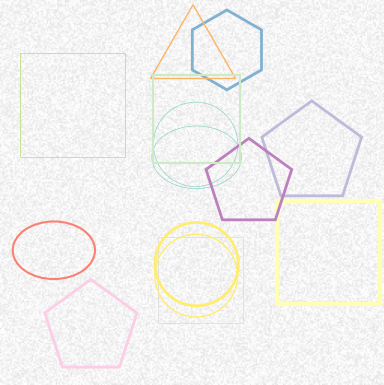[{"shape": "circle", "thickness": 0.5, "radius": 0.55, "center": [0.508, 0.625]}, {"shape": "oval", "thickness": 0.5, "radius": 0.58, "center": [0.511, 0.592]}, {"shape": "square", "thickness": 3, "radius": 0.67, "center": [0.853, 0.345]}, {"shape": "pentagon", "thickness": 2, "radius": 0.68, "center": [0.81, 0.602]}, {"shape": "oval", "thickness": 1.5, "radius": 0.53, "center": [0.14, 0.35]}, {"shape": "hexagon", "thickness": 2, "radius": 0.52, "center": [0.589, 0.87]}, {"shape": "triangle", "thickness": 1, "radius": 0.64, "center": [0.501, 0.86]}, {"shape": "square", "thickness": 0.5, "radius": 0.68, "center": [0.188, 0.727]}, {"shape": "pentagon", "thickness": 2, "radius": 0.63, "center": [0.236, 0.148]}, {"shape": "square", "thickness": 0.5, "radius": 0.56, "center": [0.521, 0.273]}, {"shape": "pentagon", "thickness": 2, "radius": 0.58, "center": [0.646, 0.524]}, {"shape": "square", "thickness": 1.5, "radius": 0.57, "center": [0.51, 0.691]}, {"shape": "circle", "thickness": 2, "radius": 0.54, "center": [0.511, 0.314]}, {"shape": "circle", "thickness": 1, "radius": 0.54, "center": [0.51, 0.284]}]